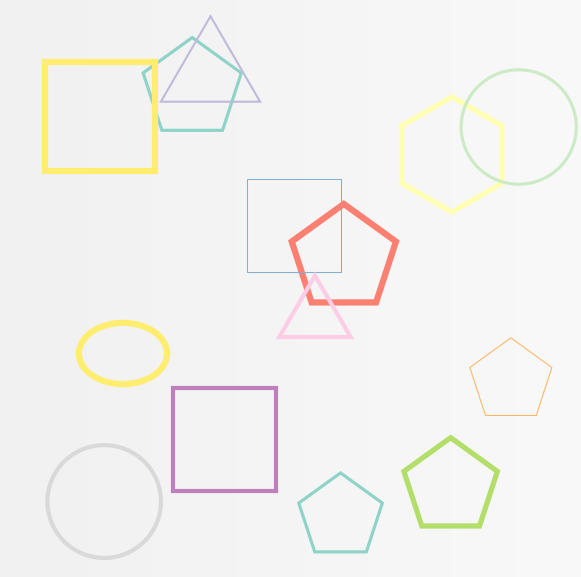[{"shape": "pentagon", "thickness": 1.5, "radius": 0.44, "center": [0.331, 0.845]}, {"shape": "pentagon", "thickness": 1.5, "radius": 0.38, "center": [0.586, 0.105]}, {"shape": "hexagon", "thickness": 2.5, "radius": 0.5, "center": [0.777, 0.732]}, {"shape": "triangle", "thickness": 1, "radius": 0.49, "center": [0.362, 0.872]}, {"shape": "pentagon", "thickness": 3, "radius": 0.47, "center": [0.592, 0.552]}, {"shape": "square", "thickness": 0.5, "radius": 0.4, "center": [0.505, 0.608]}, {"shape": "pentagon", "thickness": 0.5, "radius": 0.37, "center": [0.879, 0.34]}, {"shape": "pentagon", "thickness": 2.5, "radius": 0.42, "center": [0.775, 0.157]}, {"shape": "triangle", "thickness": 2, "radius": 0.35, "center": [0.542, 0.451]}, {"shape": "circle", "thickness": 2, "radius": 0.49, "center": [0.179, 0.131]}, {"shape": "square", "thickness": 2, "radius": 0.45, "center": [0.386, 0.239]}, {"shape": "circle", "thickness": 1.5, "radius": 0.5, "center": [0.892, 0.779]}, {"shape": "square", "thickness": 3, "radius": 0.47, "center": [0.173, 0.797]}, {"shape": "oval", "thickness": 3, "radius": 0.38, "center": [0.212, 0.387]}]